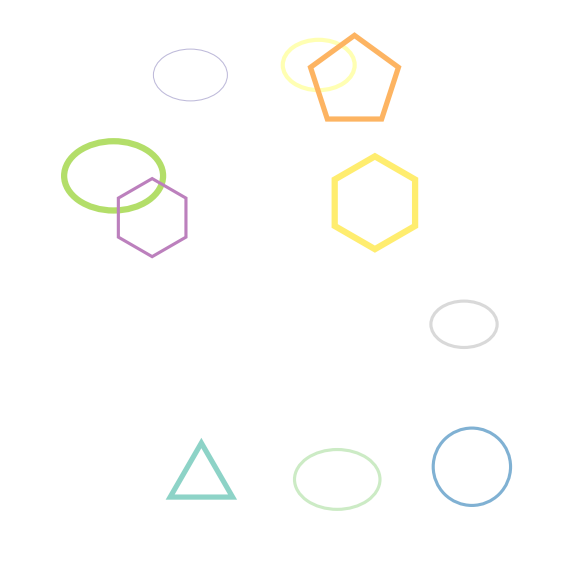[{"shape": "triangle", "thickness": 2.5, "radius": 0.31, "center": [0.349, 0.17]}, {"shape": "oval", "thickness": 2, "radius": 0.31, "center": [0.552, 0.887]}, {"shape": "oval", "thickness": 0.5, "radius": 0.32, "center": [0.33, 0.869]}, {"shape": "circle", "thickness": 1.5, "radius": 0.33, "center": [0.817, 0.191]}, {"shape": "pentagon", "thickness": 2.5, "radius": 0.4, "center": [0.614, 0.858]}, {"shape": "oval", "thickness": 3, "radius": 0.43, "center": [0.197, 0.695]}, {"shape": "oval", "thickness": 1.5, "radius": 0.29, "center": [0.803, 0.438]}, {"shape": "hexagon", "thickness": 1.5, "radius": 0.34, "center": [0.263, 0.622]}, {"shape": "oval", "thickness": 1.5, "radius": 0.37, "center": [0.584, 0.169]}, {"shape": "hexagon", "thickness": 3, "radius": 0.4, "center": [0.649, 0.648]}]